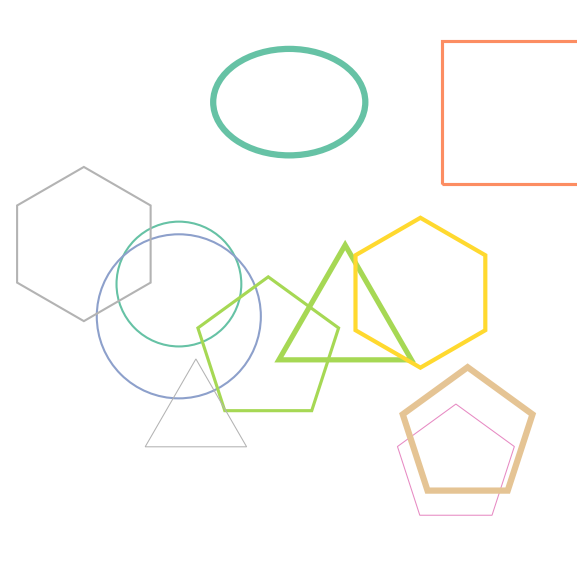[{"shape": "oval", "thickness": 3, "radius": 0.66, "center": [0.501, 0.822]}, {"shape": "circle", "thickness": 1, "radius": 0.54, "center": [0.31, 0.507]}, {"shape": "square", "thickness": 1.5, "radius": 0.62, "center": [0.889, 0.805]}, {"shape": "circle", "thickness": 1, "radius": 0.71, "center": [0.31, 0.451]}, {"shape": "pentagon", "thickness": 0.5, "radius": 0.53, "center": [0.789, 0.193]}, {"shape": "pentagon", "thickness": 1.5, "radius": 0.64, "center": [0.465, 0.392]}, {"shape": "triangle", "thickness": 2.5, "radius": 0.66, "center": [0.598, 0.442]}, {"shape": "hexagon", "thickness": 2, "radius": 0.65, "center": [0.728, 0.492]}, {"shape": "pentagon", "thickness": 3, "radius": 0.59, "center": [0.81, 0.245]}, {"shape": "triangle", "thickness": 0.5, "radius": 0.51, "center": [0.339, 0.276]}, {"shape": "hexagon", "thickness": 1, "radius": 0.67, "center": [0.145, 0.577]}]